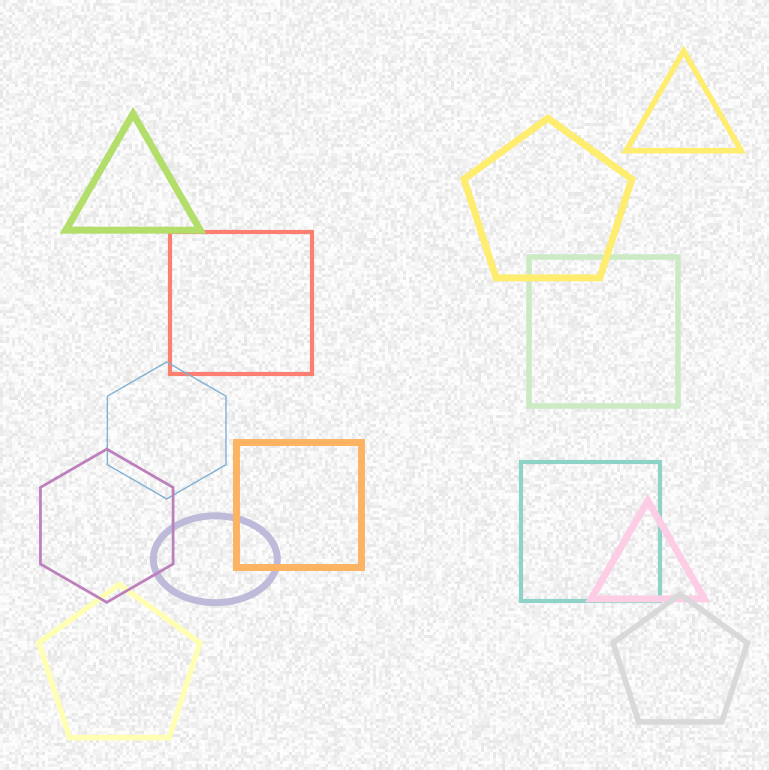[{"shape": "square", "thickness": 1.5, "radius": 0.45, "center": [0.767, 0.31]}, {"shape": "pentagon", "thickness": 2, "radius": 0.55, "center": [0.155, 0.131]}, {"shape": "oval", "thickness": 2.5, "radius": 0.4, "center": [0.28, 0.274]}, {"shape": "square", "thickness": 1.5, "radius": 0.46, "center": [0.313, 0.606]}, {"shape": "hexagon", "thickness": 0.5, "radius": 0.44, "center": [0.216, 0.441]}, {"shape": "square", "thickness": 2.5, "radius": 0.4, "center": [0.388, 0.345]}, {"shape": "triangle", "thickness": 2.5, "radius": 0.5, "center": [0.173, 0.751]}, {"shape": "triangle", "thickness": 2.5, "radius": 0.43, "center": [0.841, 0.265]}, {"shape": "pentagon", "thickness": 2, "radius": 0.46, "center": [0.883, 0.137]}, {"shape": "hexagon", "thickness": 1, "radius": 0.5, "center": [0.139, 0.317]}, {"shape": "square", "thickness": 2, "radius": 0.48, "center": [0.783, 0.569]}, {"shape": "triangle", "thickness": 2, "radius": 0.43, "center": [0.888, 0.847]}, {"shape": "pentagon", "thickness": 2.5, "radius": 0.57, "center": [0.712, 0.732]}]